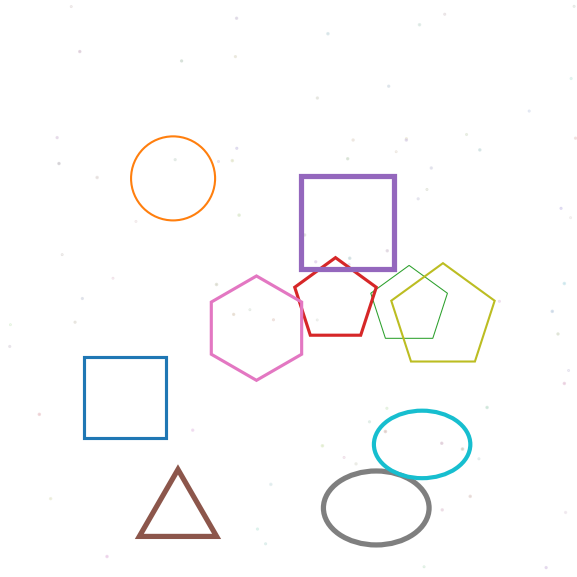[{"shape": "square", "thickness": 1.5, "radius": 0.35, "center": [0.217, 0.311]}, {"shape": "circle", "thickness": 1, "radius": 0.36, "center": [0.3, 0.69]}, {"shape": "pentagon", "thickness": 0.5, "radius": 0.35, "center": [0.708, 0.47]}, {"shape": "pentagon", "thickness": 1.5, "radius": 0.37, "center": [0.581, 0.479]}, {"shape": "square", "thickness": 2.5, "radius": 0.4, "center": [0.602, 0.613]}, {"shape": "triangle", "thickness": 2.5, "radius": 0.39, "center": [0.308, 0.109]}, {"shape": "hexagon", "thickness": 1.5, "radius": 0.45, "center": [0.444, 0.431]}, {"shape": "oval", "thickness": 2.5, "radius": 0.46, "center": [0.652, 0.12]}, {"shape": "pentagon", "thickness": 1, "radius": 0.47, "center": [0.767, 0.449]}, {"shape": "oval", "thickness": 2, "radius": 0.42, "center": [0.731, 0.23]}]